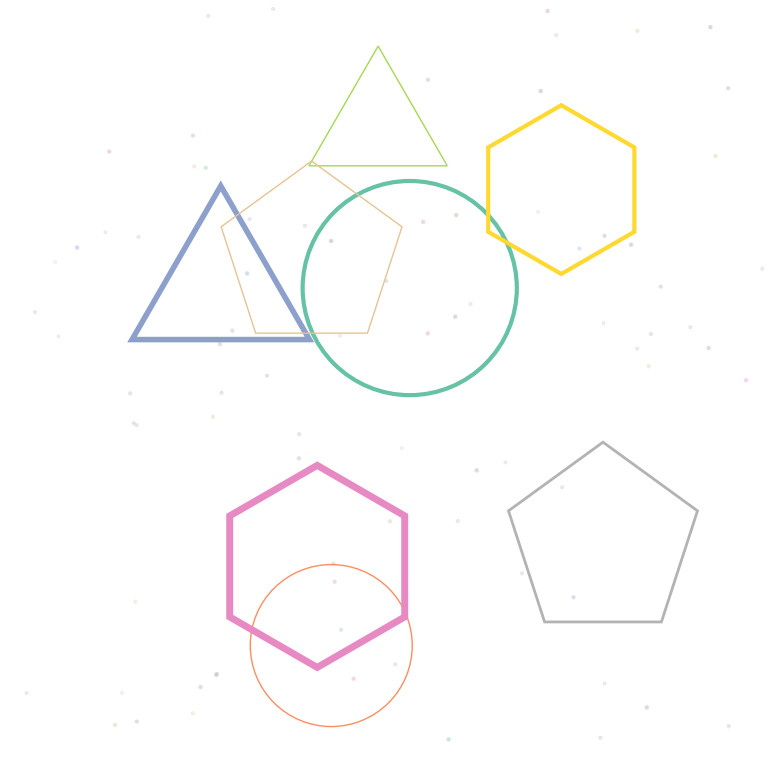[{"shape": "circle", "thickness": 1.5, "radius": 0.7, "center": [0.532, 0.626]}, {"shape": "circle", "thickness": 0.5, "radius": 0.53, "center": [0.43, 0.162]}, {"shape": "triangle", "thickness": 2, "radius": 0.67, "center": [0.287, 0.625]}, {"shape": "hexagon", "thickness": 2.5, "radius": 0.66, "center": [0.412, 0.264]}, {"shape": "triangle", "thickness": 0.5, "radius": 0.52, "center": [0.491, 0.836]}, {"shape": "hexagon", "thickness": 1.5, "radius": 0.55, "center": [0.729, 0.754]}, {"shape": "pentagon", "thickness": 0.5, "radius": 0.62, "center": [0.405, 0.667]}, {"shape": "pentagon", "thickness": 1, "radius": 0.65, "center": [0.783, 0.297]}]